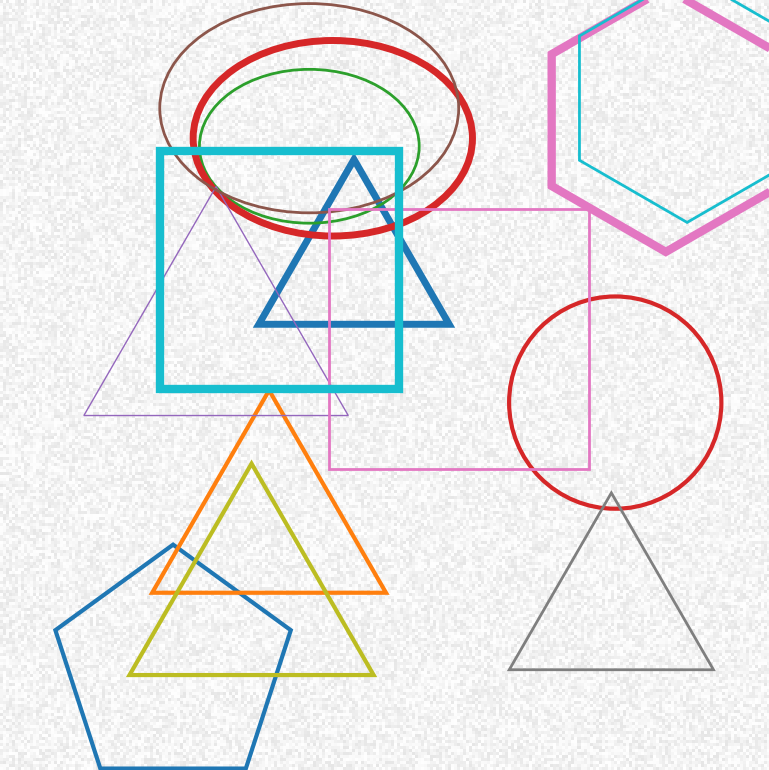[{"shape": "pentagon", "thickness": 1.5, "radius": 0.8, "center": [0.225, 0.132]}, {"shape": "triangle", "thickness": 2.5, "radius": 0.71, "center": [0.46, 0.65]}, {"shape": "triangle", "thickness": 1.5, "radius": 0.88, "center": [0.349, 0.318]}, {"shape": "oval", "thickness": 1, "radius": 0.71, "center": [0.402, 0.81]}, {"shape": "oval", "thickness": 2.5, "radius": 0.91, "center": [0.432, 0.82]}, {"shape": "circle", "thickness": 1.5, "radius": 0.69, "center": [0.799, 0.477]}, {"shape": "triangle", "thickness": 0.5, "radius": 0.99, "center": [0.281, 0.559]}, {"shape": "oval", "thickness": 1, "radius": 0.97, "center": [0.402, 0.859]}, {"shape": "square", "thickness": 1, "radius": 0.84, "center": [0.596, 0.559]}, {"shape": "hexagon", "thickness": 3, "radius": 0.86, "center": [0.865, 0.844]}, {"shape": "triangle", "thickness": 1, "radius": 0.77, "center": [0.794, 0.207]}, {"shape": "triangle", "thickness": 1.5, "radius": 0.92, "center": [0.327, 0.215]}, {"shape": "square", "thickness": 3, "radius": 0.77, "center": [0.363, 0.649]}, {"shape": "hexagon", "thickness": 1, "radius": 0.81, "center": [0.892, 0.873]}]